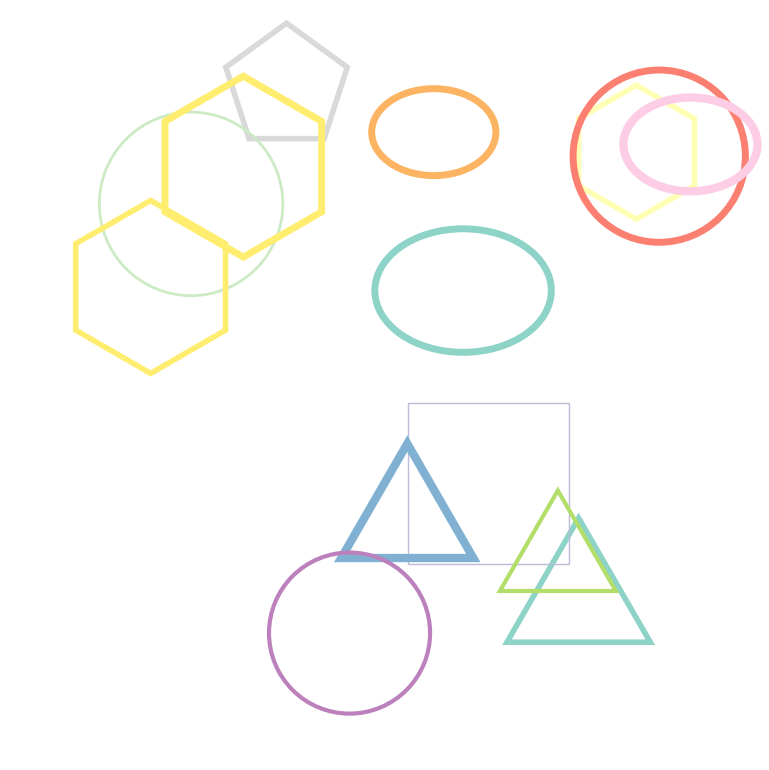[{"shape": "oval", "thickness": 2.5, "radius": 0.57, "center": [0.601, 0.623]}, {"shape": "triangle", "thickness": 2, "radius": 0.54, "center": [0.751, 0.22]}, {"shape": "hexagon", "thickness": 2, "radius": 0.43, "center": [0.827, 0.802]}, {"shape": "square", "thickness": 0.5, "radius": 0.52, "center": [0.634, 0.372]}, {"shape": "circle", "thickness": 2.5, "radius": 0.56, "center": [0.856, 0.797]}, {"shape": "triangle", "thickness": 3, "radius": 0.5, "center": [0.529, 0.325]}, {"shape": "oval", "thickness": 2.5, "radius": 0.4, "center": [0.563, 0.828]}, {"shape": "triangle", "thickness": 1.5, "radius": 0.43, "center": [0.725, 0.276]}, {"shape": "oval", "thickness": 3, "radius": 0.44, "center": [0.897, 0.812]}, {"shape": "pentagon", "thickness": 2, "radius": 0.41, "center": [0.372, 0.887]}, {"shape": "circle", "thickness": 1.5, "radius": 0.52, "center": [0.454, 0.178]}, {"shape": "circle", "thickness": 1, "radius": 0.6, "center": [0.248, 0.735]}, {"shape": "hexagon", "thickness": 2, "radius": 0.56, "center": [0.196, 0.627]}, {"shape": "hexagon", "thickness": 2.5, "radius": 0.59, "center": [0.316, 0.784]}]